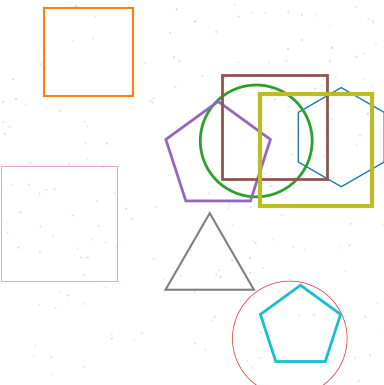[{"shape": "hexagon", "thickness": 1, "radius": 0.64, "center": [0.886, 0.644]}, {"shape": "square", "thickness": 1.5, "radius": 0.58, "center": [0.229, 0.865]}, {"shape": "circle", "thickness": 2, "radius": 0.73, "center": [0.666, 0.634]}, {"shape": "circle", "thickness": 0.5, "radius": 0.74, "center": [0.753, 0.121]}, {"shape": "pentagon", "thickness": 2, "radius": 0.71, "center": [0.567, 0.594]}, {"shape": "square", "thickness": 2, "radius": 0.68, "center": [0.713, 0.67]}, {"shape": "square", "thickness": 0.5, "radius": 0.75, "center": [0.153, 0.42]}, {"shape": "triangle", "thickness": 1.5, "radius": 0.66, "center": [0.545, 0.314]}, {"shape": "square", "thickness": 3, "radius": 0.73, "center": [0.821, 0.61]}, {"shape": "pentagon", "thickness": 2, "radius": 0.55, "center": [0.781, 0.15]}]